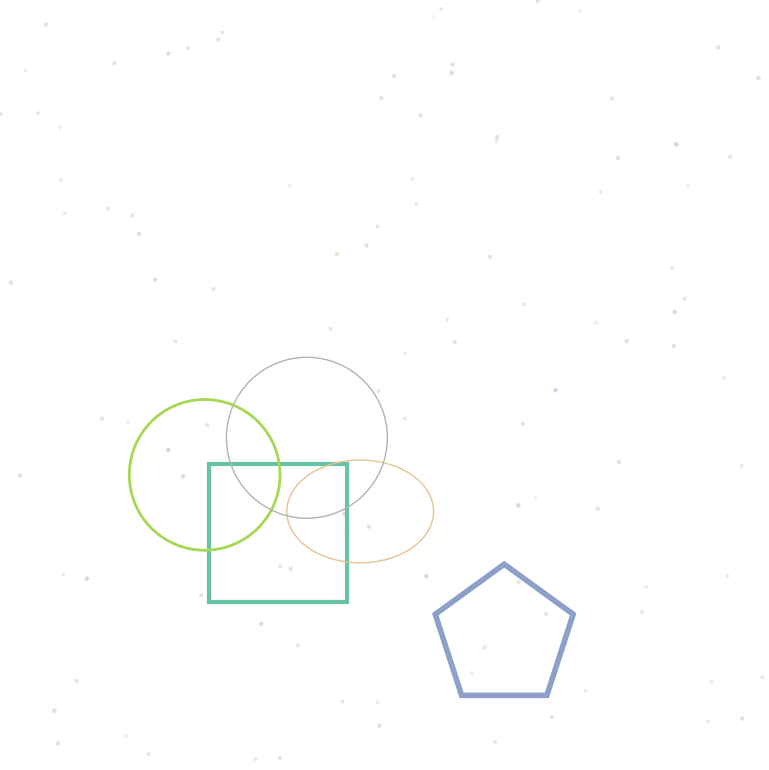[{"shape": "square", "thickness": 1.5, "radius": 0.45, "center": [0.361, 0.308]}, {"shape": "pentagon", "thickness": 2, "radius": 0.47, "center": [0.655, 0.173]}, {"shape": "circle", "thickness": 1, "radius": 0.49, "center": [0.266, 0.383]}, {"shape": "oval", "thickness": 0.5, "radius": 0.48, "center": [0.468, 0.336]}, {"shape": "circle", "thickness": 0.5, "radius": 0.52, "center": [0.399, 0.431]}]